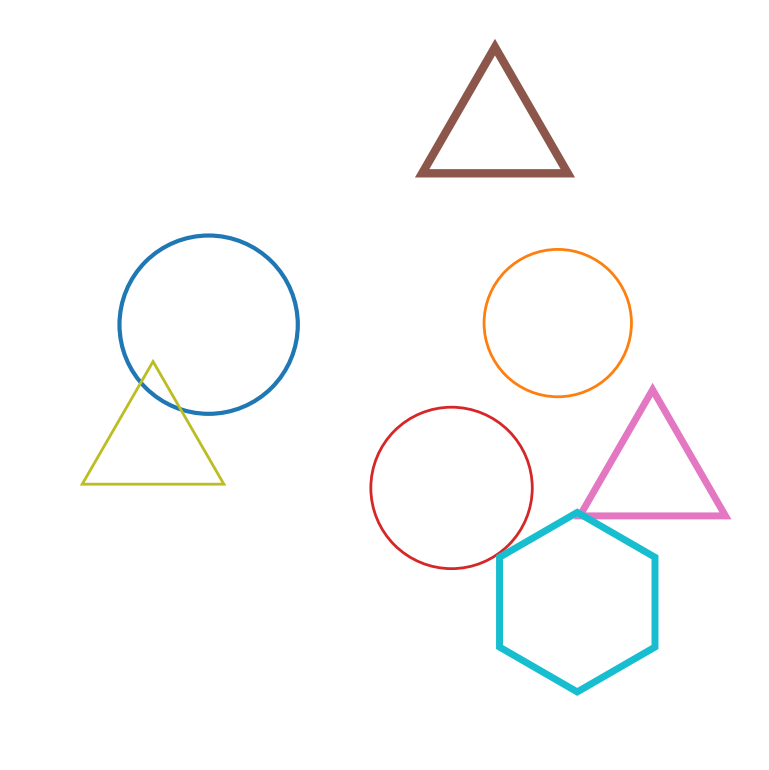[{"shape": "circle", "thickness": 1.5, "radius": 0.58, "center": [0.271, 0.578]}, {"shape": "circle", "thickness": 1, "radius": 0.48, "center": [0.724, 0.58]}, {"shape": "circle", "thickness": 1, "radius": 0.52, "center": [0.586, 0.366]}, {"shape": "triangle", "thickness": 3, "radius": 0.55, "center": [0.643, 0.83]}, {"shape": "triangle", "thickness": 2.5, "radius": 0.55, "center": [0.848, 0.385]}, {"shape": "triangle", "thickness": 1, "radius": 0.53, "center": [0.199, 0.424]}, {"shape": "hexagon", "thickness": 2.5, "radius": 0.58, "center": [0.75, 0.218]}]